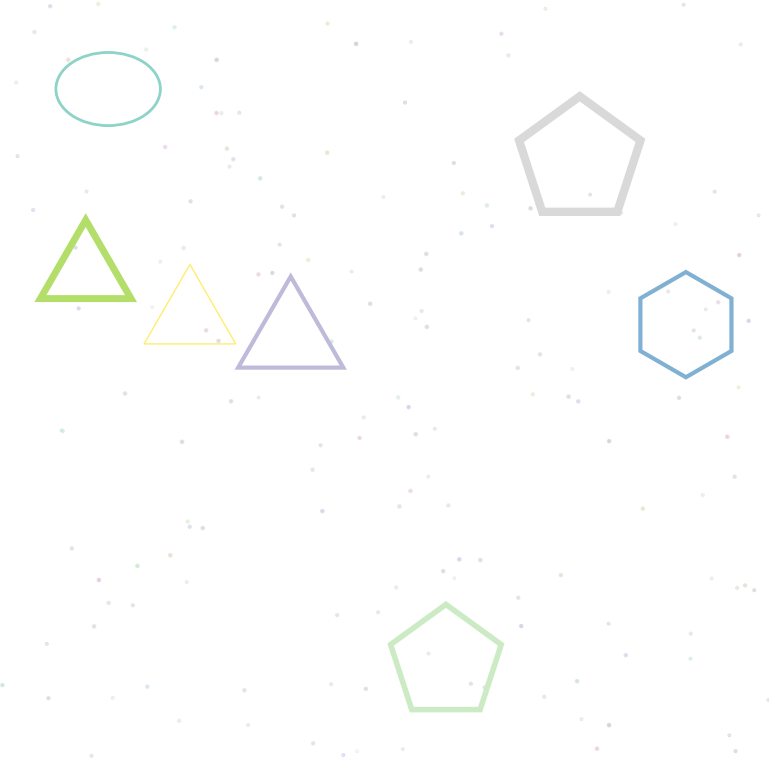[{"shape": "oval", "thickness": 1, "radius": 0.34, "center": [0.14, 0.884]}, {"shape": "triangle", "thickness": 1.5, "radius": 0.39, "center": [0.378, 0.562]}, {"shape": "hexagon", "thickness": 1.5, "radius": 0.34, "center": [0.891, 0.578]}, {"shape": "triangle", "thickness": 2.5, "radius": 0.34, "center": [0.111, 0.646]}, {"shape": "pentagon", "thickness": 3, "radius": 0.41, "center": [0.753, 0.792]}, {"shape": "pentagon", "thickness": 2, "radius": 0.38, "center": [0.579, 0.14]}, {"shape": "triangle", "thickness": 0.5, "radius": 0.34, "center": [0.247, 0.588]}]